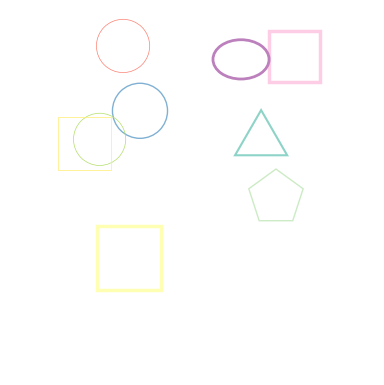[{"shape": "triangle", "thickness": 1.5, "radius": 0.39, "center": [0.678, 0.636]}, {"shape": "square", "thickness": 2.5, "radius": 0.41, "center": [0.335, 0.33]}, {"shape": "circle", "thickness": 0.5, "radius": 0.35, "center": [0.32, 0.881]}, {"shape": "circle", "thickness": 1, "radius": 0.36, "center": [0.364, 0.712]}, {"shape": "circle", "thickness": 0.5, "radius": 0.34, "center": [0.259, 0.638]}, {"shape": "square", "thickness": 2.5, "radius": 0.33, "center": [0.765, 0.853]}, {"shape": "oval", "thickness": 2, "radius": 0.36, "center": [0.626, 0.846]}, {"shape": "pentagon", "thickness": 1, "radius": 0.37, "center": [0.717, 0.487]}, {"shape": "square", "thickness": 0.5, "radius": 0.34, "center": [0.219, 0.627]}]